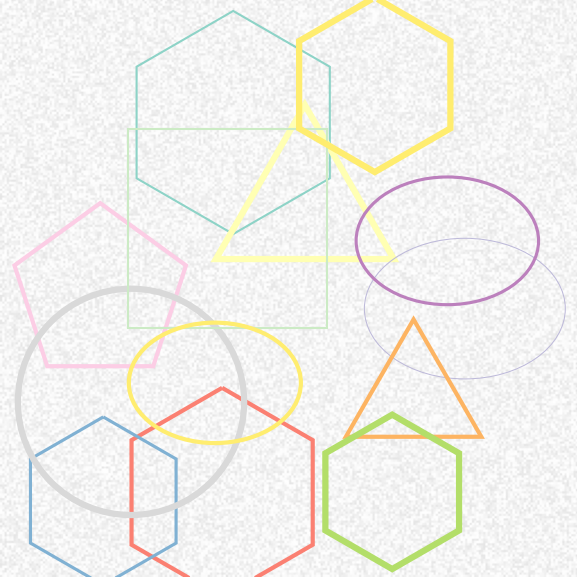[{"shape": "hexagon", "thickness": 1, "radius": 0.97, "center": [0.404, 0.787]}, {"shape": "triangle", "thickness": 3, "radius": 0.89, "center": [0.528, 0.639]}, {"shape": "oval", "thickness": 0.5, "radius": 0.87, "center": [0.805, 0.465]}, {"shape": "hexagon", "thickness": 2, "radius": 0.91, "center": [0.385, 0.146]}, {"shape": "hexagon", "thickness": 1.5, "radius": 0.73, "center": [0.179, 0.132]}, {"shape": "triangle", "thickness": 2, "radius": 0.68, "center": [0.716, 0.311]}, {"shape": "hexagon", "thickness": 3, "radius": 0.67, "center": [0.679, 0.147]}, {"shape": "pentagon", "thickness": 2, "radius": 0.78, "center": [0.174, 0.491]}, {"shape": "circle", "thickness": 3, "radius": 0.98, "center": [0.227, 0.303]}, {"shape": "oval", "thickness": 1.5, "radius": 0.79, "center": [0.775, 0.582]}, {"shape": "square", "thickness": 1, "radius": 0.86, "center": [0.394, 0.603]}, {"shape": "hexagon", "thickness": 3, "radius": 0.76, "center": [0.649, 0.852]}, {"shape": "oval", "thickness": 2, "radius": 0.74, "center": [0.372, 0.336]}]